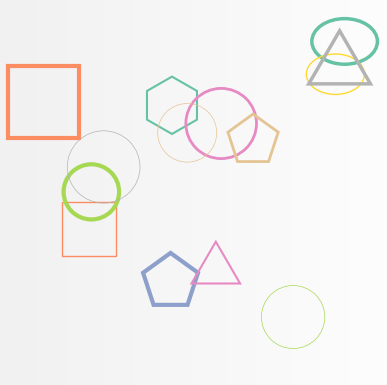[{"shape": "hexagon", "thickness": 1.5, "radius": 0.37, "center": [0.444, 0.727]}, {"shape": "oval", "thickness": 2.5, "radius": 0.42, "center": [0.889, 0.892]}, {"shape": "square", "thickness": 1, "radius": 0.35, "center": [0.23, 0.405]}, {"shape": "square", "thickness": 3, "radius": 0.46, "center": [0.112, 0.735]}, {"shape": "pentagon", "thickness": 3, "radius": 0.37, "center": [0.44, 0.268]}, {"shape": "triangle", "thickness": 1.5, "radius": 0.36, "center": [0.557, 0.3]}, {"shape": "circle", "thickness": 2, "radius": 0.46, "center": [0.571, 0.679]}, {"shape": "circle", "thickness": 3, "radius": 0.36, "center": [0.236, 0.502]}, {"shape": "circle", "thickness": 0.5, "radius": 0.41, "center": [0.756, 0.177]}, {"shape": "oval", "thickness": 1, "radius": 0.38, "center": [0.865, 0.807]}, {"shape": "circle", "thickness": 0.5, "radius": 0.38, "center": [0.483, 0.655]}, {"shape": "pentagon", "thickness": 2, "radius": 0.34, "center": [0.653, 0.636]}, {"shape": "circle", "thickness": 0.5, "radius": 0.47, "center": [0.267, 0.566]}, {"shape": "triangle", "thickness": 2.5, "radius": 0.46, "center": [0.876, 0.828]}]